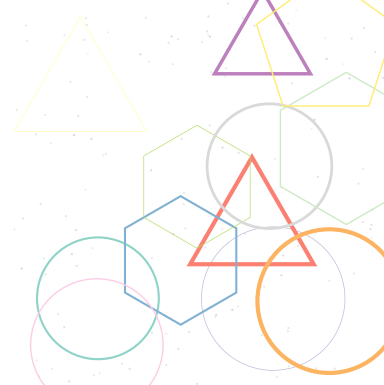[{"shape": "circle", "thickness": 1.5, "radius": 0.79, "center": [0.254, 0.225]}, {"shape": "triangle", "thickness": 0.5, "radius": 0.99, "center": [0.208, 0.758]}, {"shape": "circle", "thickness": 0.5, "radius": 0.93, "center": [0.71, 0.224]}, {"shape": "triangle", "thickness": 3, "radius": 0.93, "center": [0.654, 0.406]}, {"shape": "hexagon", "thickness": 1.5, "radius": 0.83, "center": [0.469, 0.324]}, {"shape": "circle", "thickness": 3, "radius": 0.93, "center": [0.855, 0.218]}, {"shape": "hexagon", "thickness": 0.5, "radius": 0.8, "center": [0.512, 0.515]}, {"shape": "circle", "thickness": 1, "radius": 0.86, "center": [0.252, 0.104]}, {"shape": "circle", "thickness": 2, "radius": 0.81, "center": [0.7, 0.568]}, {"shape": "triangle", "thickness": 2.5, "radius": 0.72, "center": [0.682, 0.88]}, {"shape": "hexagon", "thickness": 1, "radius": 0.99, "center": [0.899, 0.615]}, {"shape": "pentagon", "thickness": 1, "radius": 0.95, "center": [0.847, 0.878]}]